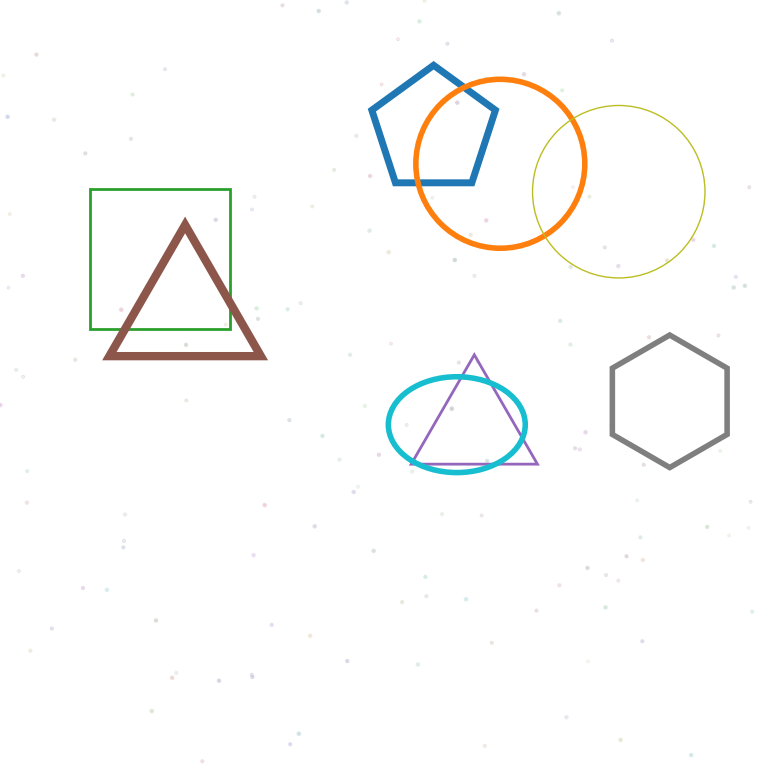[{"shape": "pentagon", "thickness": 2.5, "radius": 0.42, "center": [0.563, 0.831]}, {"shape": "circle", "thickness": 2, "radius": 0.55, "center": [0.65, 0.787]}, {"shape": "square", "thickness": 1, "radius": 0.46, "center": [0.208, 0.664]}, {"shape": "triangle", "thickness": 1, "radius": 0.47, "center": [0.616, 0.445]}, {"shape": "triangle", "thickness": 3, "radius": 0.57, "center": [0.24, 0.594]}, {"shape": "hexagon", "thickness": 2, "radius": 0.43, "center": [0.87, 0.479]}, {"shape": "circle", "thickness": 0.5, "radius": 0.56, "center": [0.804, 0.751]}, {"shape": "oval", "thickness": 2, "radius": 0.44, "center": [0.593, 0.448]}]